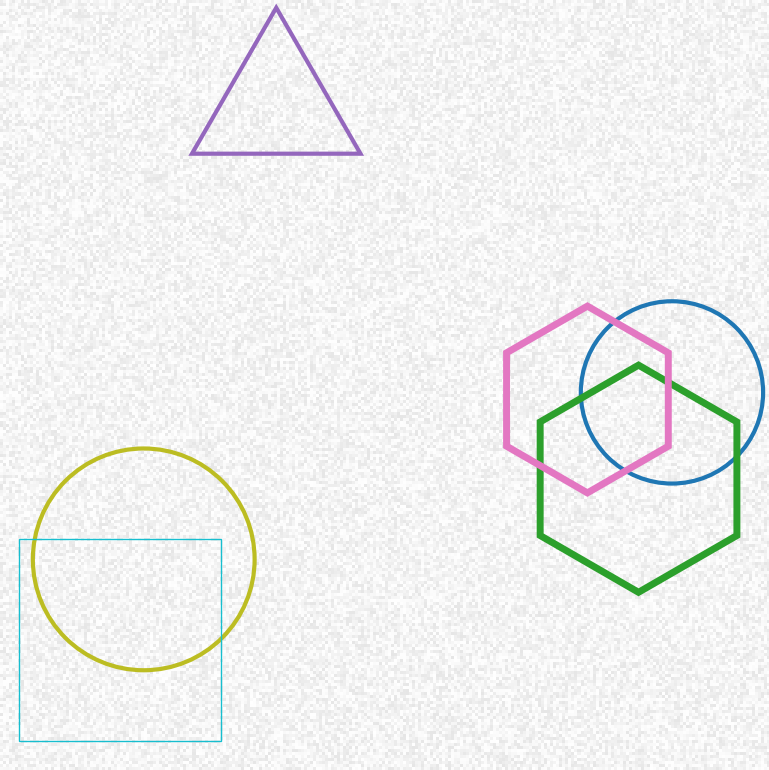[{"shape": "circle", "thickness": 1.5, "radius": 0.59, "center": [0.873, 0.49]}, {"shape": "hexagon", "thickness": 2.5, "radius": 0.74, "center": [0.829, 0.378]}, {"shape": "triangle", "thickness": 1.5, "radius": 0.63, "center": [0.359, 0.864]}, {"shape": "hexagon", "thickness": 2.5, "radius": 0.61, "center": [0.763, 0.481]}, {"shape": "circle", "thickness": 1.5, "radius": 0.72, "center": [0.187, 0.274]}, {"shape": "square", "thickness": 0.5, "radius": 0.66, "center": [0.156, 0.168]}]